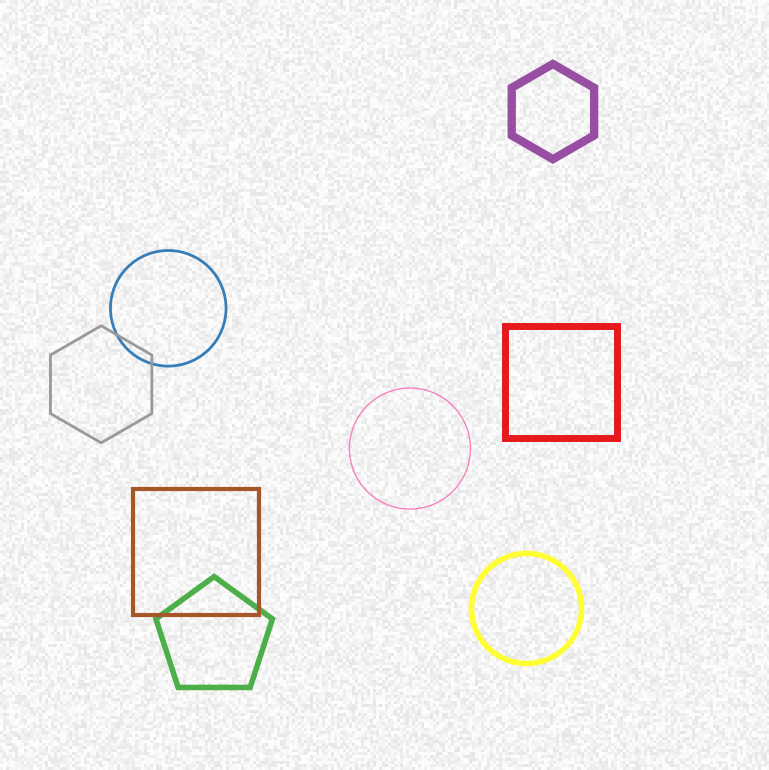[{"shape": "square", "thickness": 2.5, "radius": 0.36, "center": [0.729, 0.504]}, {"shape": "circle", "thickness": 1, "radius": 0.38, "center": [0.219, 0.6]}, {"shape": "pentagon", "thickness": 2, "radius": 0.4, "center": [0.278, 0.172]}, {"shape": "hexagon", "thickness": 3, "radius": 0.31, "center": [0.718, 0.855]}, {"shape": "circle", "thickness": 2, "radius": 0.36, "center": [0.684, 0.21]}, {"shape": "square", "thickness": 1.5, "radius": 0.41, "center": [0.255, 0.284]}, {"shape": "circle", "thickness": 0.5, "radius": 0.39, "center": [0.532, 0.417]}, {"shape": "hexagon", "thickness": 1, "radius": 0.38, "center": [0.131, 0.501]}]